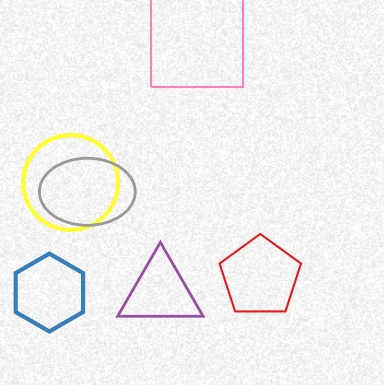[{"shape": "pentagon", "thickness": 1.5, "radius": 0.56, "center": [0.676, 0.281]}, {"shape": "hexagon", "thickness": 3, "radius": 0.51, "center": [0.128, 0.24]}, {"shape": "triangle", "thickness": 2, "radius": 0.64, "center": [0.417, 0.243]}, {"shape": "circle", "thickness": 3, "radius": 0.62, "center": [0.184, 0.526]}, {"shape": "square", "thickness": 1.5, "radius": 0.59, "center": [0.512, 0.893]}, {"shape": "oval", "thickness": 2, "radius": 0.62, "center": [0.227, 0.502]}]